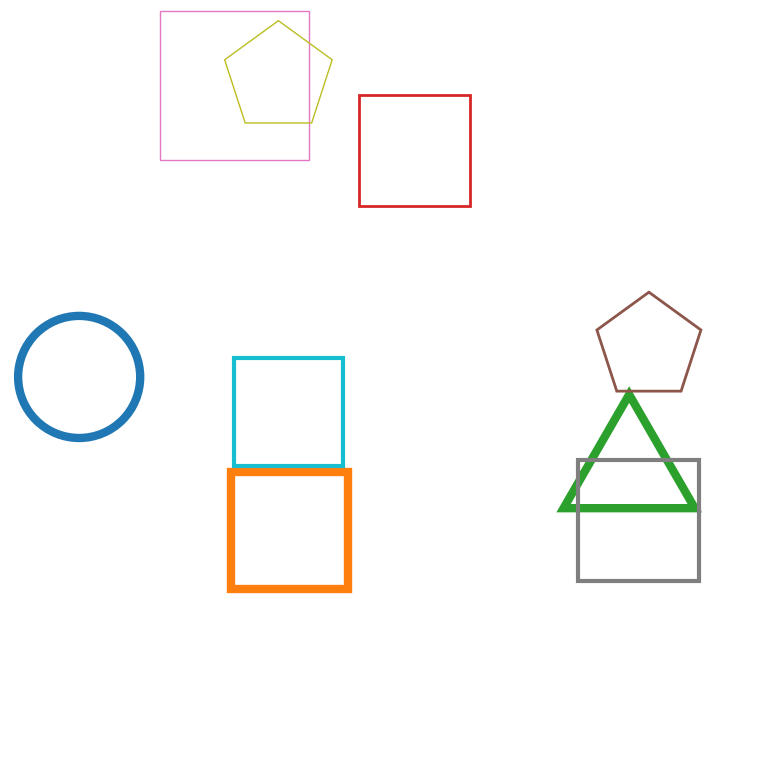[{"shape": "circle", "thickness": 3, "radius": 0.4, "center": [0.103, 0.51]}, {"shape": "square", "thickness": 3, "radius": 0.38, "center": [0.376, 0.311]}, {"shape": "triangle", "thickness": 3, "radius": 0.49, "center": [0.817, 0.389]}, {"shape": "square", "thickness": 1, "radius": 0.36, "center": [0.539, 0.804]}, {"shape": "pentagon", "thickness": 1, "radius": 0.36, "center": [0.843, 0.549]}, {"shape": "square", "thickness": 0.5, "radius": 0.48, "center": [0.304, 0.889]}, {"shape": "square", "thickness": 1.5, "radius": 0.39, "center": [0.829, 0.324]}, {"shape": "pentagon", "thickness": 0.5, "radius": 0.37, "center": [0.362, 0.9]}, {"shape": "square", "thickness": 1.5, "radius": 0.35, "center": [0.375, 0.465]}]